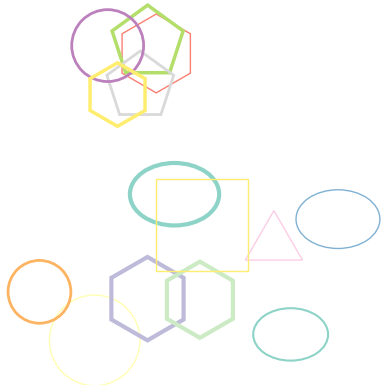[{"shape": "oval", "thickness": 3, "radius": 0.58, "center": [0.453, 0.496]}, {"shape": "oval", "thickness": 1.5, "radius": 0.49, "center": [0.755, 0.131]}, {"shape": "circle", "thickness": 1, "radius": 0.59, "center": [0.246, 0.116]}, {"shape": "hexagon", "thickness": 3, "radius": 0.54, "center": [0.383, 0.224]}, {"shape": "hexagon", "thickness": 1, "radius": 0.51, "center": [0.406, 0.861]}, {"shape": "oval", "thickness": 1, "radius": 0.54, "center": [0.878, 0.431]}, {"shape": "circle", "thickness": 2, "radius": 0.41, "center": [0.102, 0.242]}, {"shape": "pentagon", "thickness": 2.5, "radius": 0.49, "center": [0.383, 0.89]}, {"shape": "triangle", "thickness": 1, "radius": 0.43, "center": [0.711, 0.367]}, {"shape": "pentagon", "thickness": 2, "radius": 0.46, "center": [0.364, 0.776]}, {"shape": "circle", "thickness": 2, "radius": 0.47, "center": [0.28, 0.882]}, {"shape": "hexagon", "thickness": 3, "radius": 0.49, "center": [0.519, 0.221]}, {"shape": "square", "thickness": 1, "radius": 0.6, "center": [0.525, 0.416]}, {"shape": "hexagon", "thickness": 2.5, "radius": 0.41, "center": [0.305, 0.754]}]